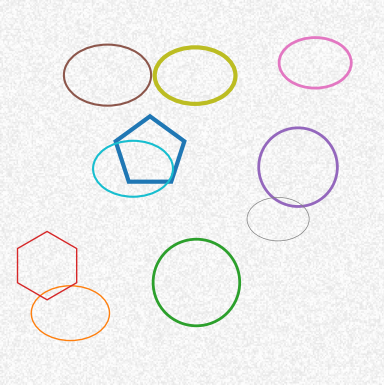[{"shape": "pentagon", "thickness": 3, "radius": 0.47, "center": [0.39, 0.604]}, {"shape": "oval", "thickness": 1, "radius": 0.51, "center": [0.183, 0.187]}, {"shape": "circle", "thickness": 2, "radius": 0.56, "center": [0.51, 0.266]}, {"shape": "hexagon", "thickness": 1, "radius": 0.44, "center": [0.122, 0.31]}, {"shape": "circle", "thickness": 2, "radius": 0.51, "center": [0.774, 0.566]}, {"shape": "oval", "thickness": 1.5, "radius": 0.57, "center": [0.279, 0.805]}, {"shape": "oval", "thickness": 2, "radius": 0.47, "center": [0.819, 0.837]}, {"shape": "oval", "thickness": 0.5, "radius": 0.4, "center": [0.722, 0.431]}, {"shape": "oval", "thickness": 3, "radius": 0.52, "center": [0.507, 0.804]}, {"shape": "oval", "thickness": 1.5, "radius": 0.52, "center": [0.346, 0.562]}]